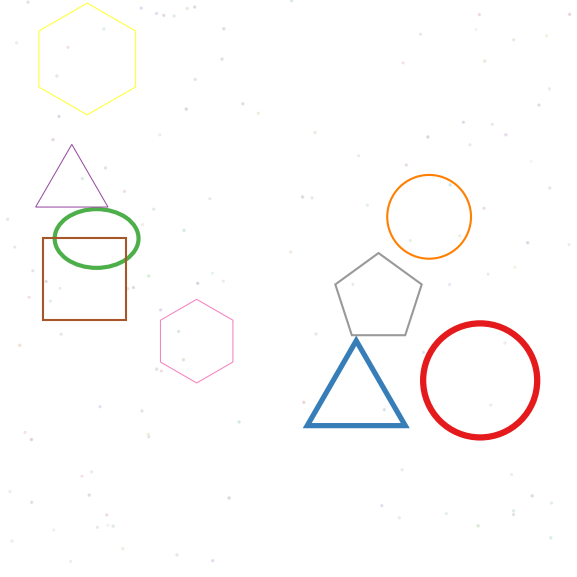[{"shape": "circle", "thickness": 3, "radius": 0.49, "center": [0.831, 0.34]}, {"shape": "triangle", "thickness": 2.5, "radius": 0.49, "center": [0.617, 0.311]}, {"shape": "oval", "thickness": 2, "radius": 0.36, "center": [0.167, 0.586]}, {"shape": "triangle", "thickness": 0.5, "radius": 0.36, "center": [0.124, 0.677]}, {"shape": "circle", "thickness": 1, "radius": 0.36, "center": [0.743, 0.624]}, {"shape": "hexagon", "thickness": 0.5, "radius": 0.48, "center": [0.151, 0.897]}, {"shape": "square", "thickness": 1, "radius": 0.36, "center": [0.146, 0.516]}, {"shape": "hexagon", "thickness": 0.5, "radius": 0.36, "center": [0.341, 0.408]}, {"shape": "pentagon", "thickness": 1, "radius": 0.39, "center": [0.655, 0.482]}]